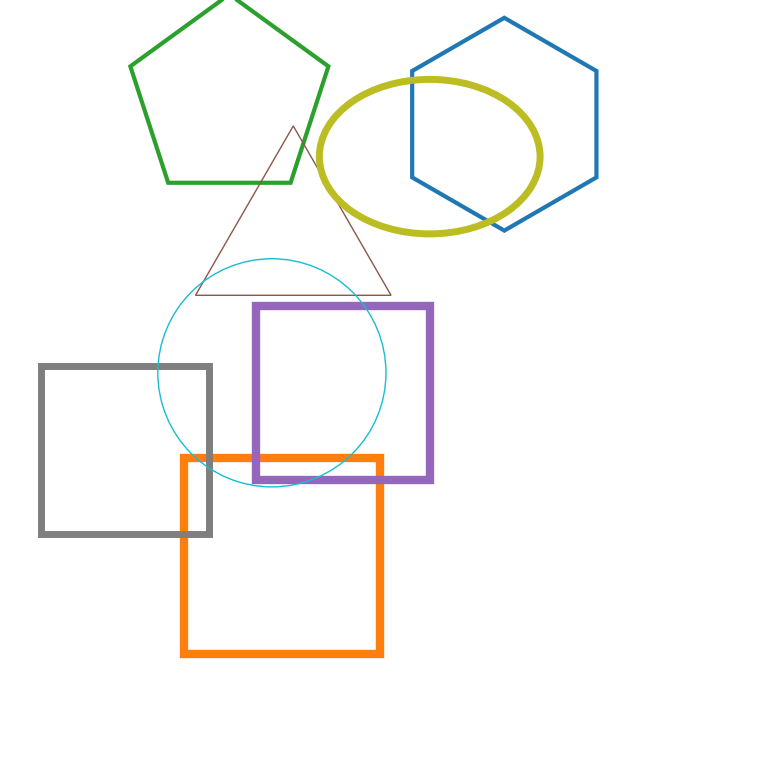[{"shape": "hexagon", "thickness": 1.5, "radius": 0.69, "center": [0.655, 0.839]}, {"shape": "square", "thickness": 3, "radius": 0.64, "center": [0.366, 0.278]}, {"shape": "pentagon", "thickness": 1.5, "radius": 0.68, "center": [0.298, 0.872]}, {"shape": "square", "thickness": 3, "radius": 0.57, "center": [0.445, 0.49]}, {"shape": "triangle", "thickness": 0.5, "radius": 0.73, "center": [0.381, 0.69]}, {"shape": "square", "thickness": 2.5, "radius": 0.55, "center": [0.162, 0.416]}, {"shape": "oval", "thickness": 2.5, "radius": 0.72, "center": [0.558, 0.797]}, {"shape": "circle", "thickness": 0.5, "radius": 0.74, "center": [0.353, 0.516]}]